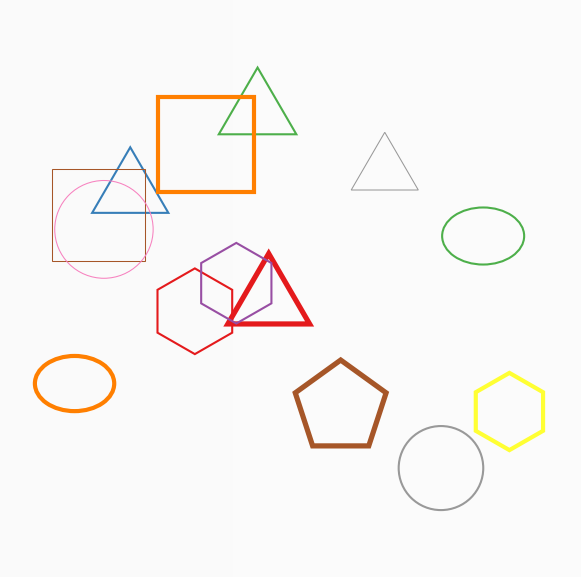[{"shape": "hexagon", "thickness": 1, "radius": 0.37, "center": [0.335, 0.46]}, {"shape": "triangle", "thickness": 2.5, "radius": 0.41, "center": [0.462, 0.479]}, {"shape": "triangle", "thickness": 1, "radius": 0.38, "center": [0.224, 0.668]}, {"shape": "triangle", "thickness": 1, "radius": 0.39, "center": [0.443, 0.805]}, {"shape": "oval", "thickness": 1, "radius": 0.35, "center": [0.831, 0.59]}, {"shape": "hexagon", "thickness": 1, "radius": 0.35, "center": [0.407, 0.509]}, {"shape": "oval", "thickness": 2, "radius": 0.34, "center": [0.128, 0.335]}, {"shape": "square", "thickness": 2, "radius": 0.41, "center": [0.355, 0.749]}, {"shape": "hexagon", "thickness": 2, "radius": 0.33, "center": [0.876, 0.287]}, {"shape": "pentagon", "thickness": 2.5, "radius": 0.41, "center": [0.586, 0.294]}, {"shape": "square", "thickness": 0.5, "radius": 0.4, "center": [0.169, 0.627]}, {"shape": "circle", "thickness": 0.5, "radius": 0.42, "center": [0.179, 0.602]}, {"shape": "circle", "thickness": 1, "radius": 0.36, "center": [0.759, 0.189]}, {"shape": "triangle", "thickness": 0.5, "radius": 0.33, "center": [0.662, 0.703]}]